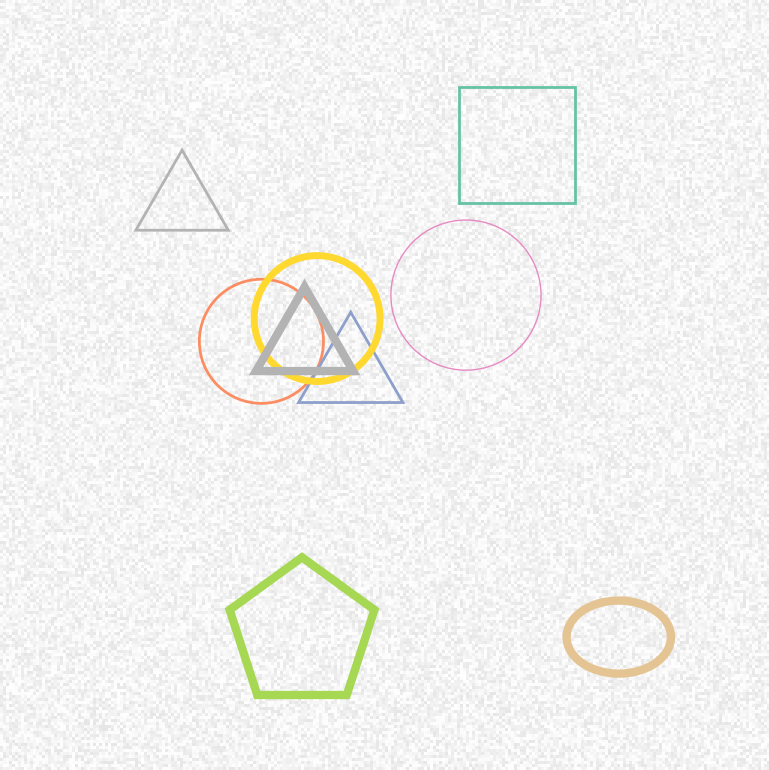[{"shape": "square", "thickness": 1, "radius": 0.38, "center": [0.672, 0.812]}, {"shape": "circle", "thickness": 1, "radius": 0.4, "center": [0.339, 0.557]}, {"shape": "triangle", "thickness": 1, "radius": 0.39, "center": [0.455, 0.516]}, {"shape": "circle", "thickness": 0.5, "radius": 0.49, "center": [0.605, 0.617]}, {"shape": "pentagon", "thickness": 3, "radius": 0.49, "center": [0.392, 0.177]}, {"shape": "circle", "thickness": 2.5, "radius": 0.41, "center": [0.412, 0.586]}, {"shape": "oval", "thickness": 3, "radius": 0.34, "center": [0.804, 0.173]}, {"shape": "triangle", "thickness": 3, "radius": 0.36, "center": [0.396, 0.554]}, {"shape": "triangle", "thickness": 1, "radius": 0.35, "center": [0.236, 0.736]}]